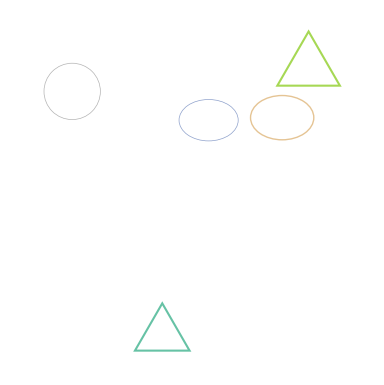[{"shape": "triangle", "thickness": 1.5, "radius": 0.41, "center": [0.421, 0.13]}, {"shape": "oval", "thickness": 0.5, "radius": 0.38, "center": [0.542, 0.688]}, {"shape": "triangle", "thickness": 1.5, "radius": 0.47, "center": [0.802, 0.824]}, {"shape": "oval", "thickness": 1, "radius": 0.41, "center": [0.733, 0.694]}, {"shape": "circle", "thickness": 0.5, "radius": 0.37, "center": [0.187, 0.763]}]